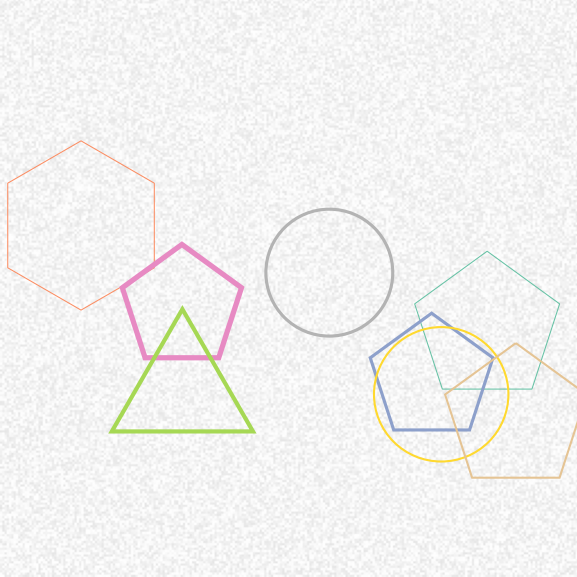[{"shape": "pentagon", "thickness": 0.5, "radius": 0.66, "center": [0.844, 0.432]}, {"shape": "hexagon", "thickness": 0.5, "radius": 0.73, "center": [0.14, 0.609]}, {"shape": "pentagon", "thickness": 1.5, "radius": 0.56, "center": [0.747, 0.345]}, {"shape": "pentagon", "thickness": 2.5, "radius": 0.54, "center": [0.315, 0.467]}, {"shape": "triangle", "thickness": 2, "radius": 0.71, "center": [0.316, 0.323]}, {"shape": "circle", "thickness": 1, "radius": 0.58, "center": [0.764, 0.316]}, {"shape": "pentagon", "thickness": 1, "radius": 0.64, "center": [0.893, 0.276]}, {"shape": "circle", "thickness": 1.5, "radius": 0.55, "center": [0.57, 0.527]}]